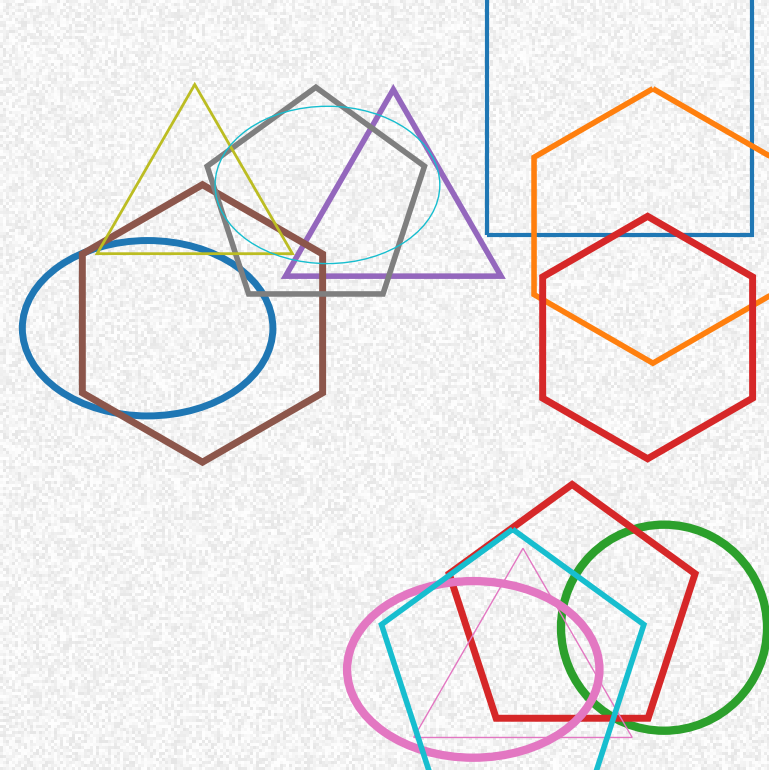[{"shape": "square", "thickness": 1.5, "radius": 0.86, "center": [0.805, 0.866]}, {"shape": "oval", "thickness": 2.5, "radius": 0.81, "center": [0.192, 0.574]}, {"shape": "hexagon", "thickness": 2, "radius": 0.89, "center": [0.848, 0.707]}, {"shape": "circle", "thickness": 3, "radius": 0.67, "center": [0.862, 0.185]}, {"shape": "hexagon", "thickness": 2.5, "radius": 0.79, "center": [0.841, 0.562]}, {"shape": "pentagon", "thickness": 2.5, "radius": 0.84, "center": [0.743, 0.203]}, {"shape": "triangle", "thickness": 2, "radius": 0.81, "center": [0.511, 0.722]}, {"shape": "hexagon", "thickness": 2.5, "radius": 0.9, "center": [0.263, 0.58]}, {"shape": "oval", "thickness": 3, "radius": 0.82, "center": [0.615, 0.131]}, {"shape": "triangle", "thickness": 0.5, "radius": 0.82, "center": [0.679, 0.124]}, {"shape": "pentagon", "thickness": 2, "radius": 0.74, "center": [0.41, 0.738]}, {"shape": "triangle", "thickness": 1, "radius": 0.73, "center": [0.253, 0.744]}, {"shape": "pentagon", "thickness": 2, "radius": 0.9, "center": [0.666, 0.134]}, {"shape": "oval", "thickness": 0.5, "radius": 0.73, "center": [0.425, 0.76]}]